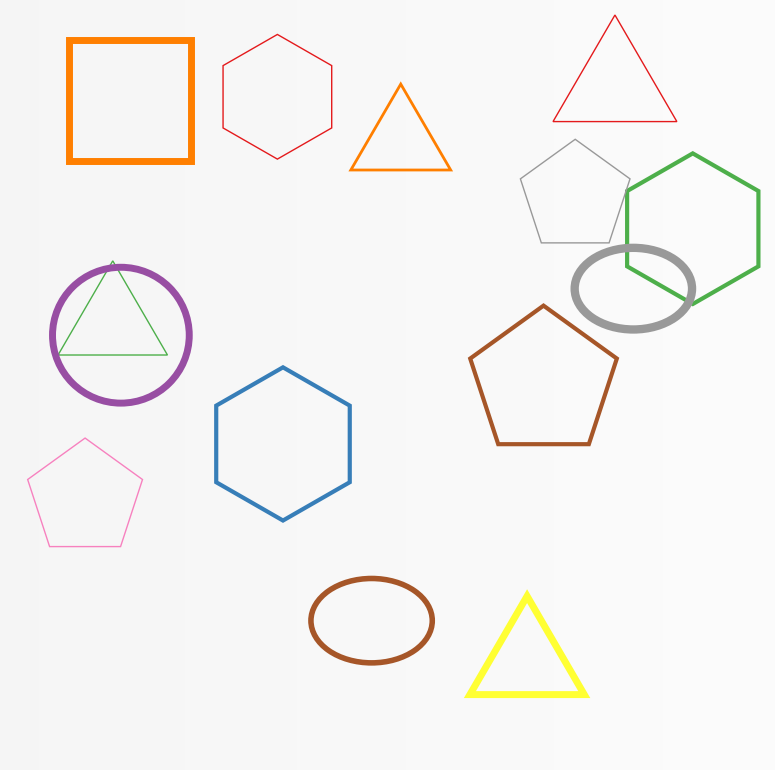[{"shape": "hexagon", "thickness": 0.5, "radius": 0.4, "center": [0.358, 0.874]}, {"shape": "triangle", "thickness": 0.5, "radius": 0.46, "center": [0.793, 0.888]}, {"shape": "hexagon", "thickness": 1.5, "radius": 0.5, "center": [0.365, 0.423]}, {"shape": "hexagon", "thickness": 1.5, "radius": 0.49, "center": [0.894, 0.703]}, {"shape": "triangle", "thickness": 0.5, "radius": 0.41, "center": [0.145, 0.58]}, {"shape": "circle", "thickness": 2.5, "radius": 0.44, "center": [0.156, 0.565]}, {"shape": "triangle", "thickness": 1, "radius": 0.37, "center": [0.517, 0.816]}, {"shape": "square", "thickness": 2.5, "radius": 0.39, "center": [0.168, 0.87]}, {"shape": "triangle", "thickness": 2.5, "radius": 0.43, "center": [0.68, 0.141]}, {"shape": "pentagon", "thickness": 1.5, "radius": 0.5, "center": [0.701, 0.504]}, {"shape": "oval", "thickness": 2, "radius": 0.39, "center": [0.479, 0.194]}, {"shape": "pentagon", "thickness": 0.5, "radius": 0.39, "center": [0.11, 0.353]}, {"shape": "pentagon", "thickness": 0.5, "radius": 0.37, "center": [0.742, 0.745]}, {"shape": "oval", "thickness": 3, "radius": 0.38, "center": [0.817, 0.625]}]